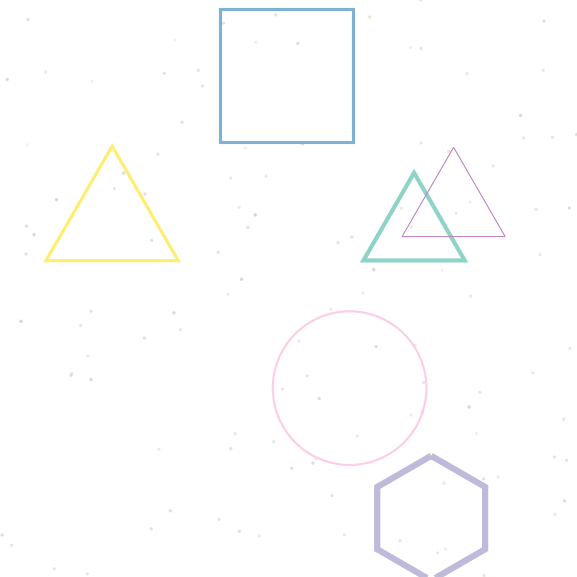[{"shape": "triangle", "thickness": 2, "radius": 0.51, "center": [0.717, 0.599]}, {"shape": "hexagon", "thickness": 3, "radius": 0.54, "center": [0.747, 0.102]}, {"shape": "square", "thickness": 1.5, "radius": 0.58, "center": [0.496, 0.869]}, {"shape": "circle", "thickness": 1, "radius": 0.67, "center": [0.605, 0.327]}, {"shape": "triangle", "thickness": 0.5, "radius": 0.52, "center": [0.785, 0.641]}, {"shape": "triangle", "thickness": 1.5, "radius": 0.66, "center": [0.194, 0.614]}]